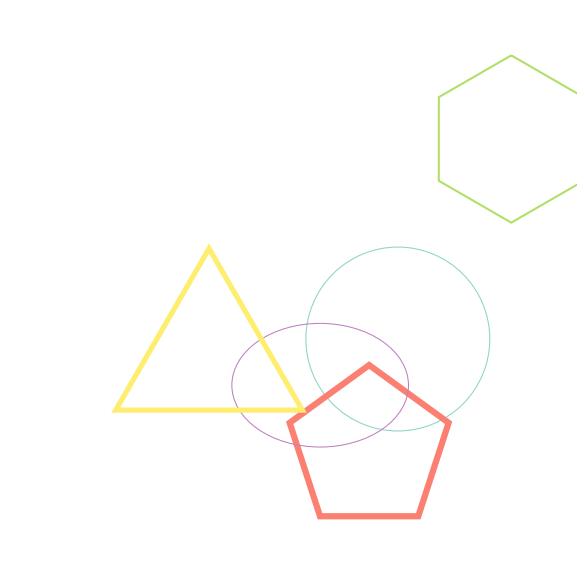[{"shape": "circle", "thickness": 0.5, "radius": 0.8, "center": [0.689, 0.412]}, {"shape": "pentagon", "thickness": 3, "radius": 0.72, "center": [0.639, 0.222]}, {"shape": "hexagon", "thickness": 1, "radius": 0.72, "center": [0.885, 0.758]}, {"shape": "oval", "thickness": 0.5, "radius": 0.76, "center": [0.554, 0.332]}, {"shape": "triangle", "thickness": 2.5, "radius": 0.93, "center": [0.362, 0.382]}]